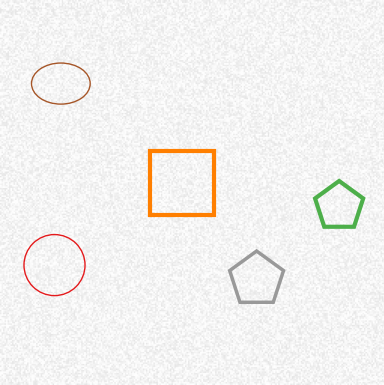[{"shape": "circle", "thickness": 1, "radius": 0.4, "center": [0.142, 0.311]}, {"shape": "pentagon", "thickness": 3, "radius": 0.33, "center": [0.881, 0.464]}, {"shape": "square", "thickness": 3, "radius": 0.42, "center": [0.473, 0.525]}, {"shape": "oval", "thickness": 1, "radius": 0.38, "center": [0.158, 0.783]}, {"shape": "pentagon", "thickness": 2.5, "radius": 0.37, "center": [0.666, 0.274]}]